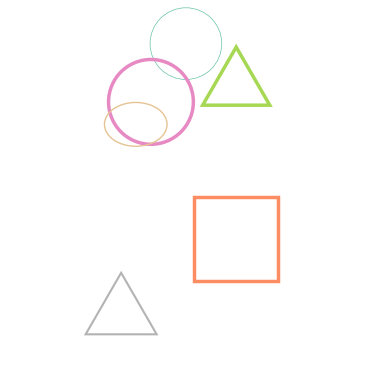[{"shape": "circle", "thickness": 0.5, "radius": 0.47, "center": [0.483, 0.887]}, {"shape": "square", "thickness": 2.5, "radius": 0.54, "center": [0.613, 0.38]}, {"shape": "circle", "thickness": 2.5, "radius": 0.55, "center": [0.392, 0.735]}, {"shape": "triangle", "thickness": 2.5, "radius": 0.5, "center": [0.614, 0.777]}, {"shape": "oval", "thickness": 1, "radius": 0.41, "center": [0.353, 0.677]}, {"shape": "triangle", "thickness": 1.5, "radius": 0.53, "center": [0.315, 0.185]}]